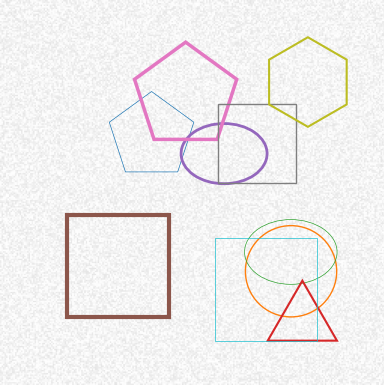[{"shape": "pentagon", "thickness": 0.5, "radius": 0.58, "center": [0.394, 0.647]}, {"shape": "circle", "thickness": 1, "radius": 0.59, "center": [0.756, 0.295]}, {"shape": "oval", "thickness": 0.5, "radius": 0.6, "center": [0.755, 0.346]}, {"shape": "triangle", "thickness": 1.5, "radius": 0.52, "center": [0.785, 0.167]}, {"shape": "oval", "thickness": 2, "radius": 0.56, "center": [0.582, 0.601]}, {"shape": "square", "thickness": 3, "radius": 0.66, "center": [0.306, 0.309]}, {"shape": "pentagon", "thickness": 2.5, "radius": 0.7, "center": [0.482, 0.751]}, {"shape": "square", "thickness": 1, "radius": 0.51, "center": [0.667, 0.628]}, {"shape": "hexagon", "thickness": 1.5, "radius": 0.58, "center": [0.8, 0.787]}, {"shape": "square", "thickness": 0.5, "radius": 0.67, "center": [0.69, 0.248]}]